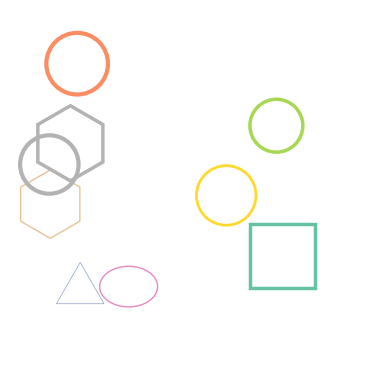[{"shape": "square", "thickness": 2.5, "radius": 0.42, "center": [0.734, 0.335]}, {"shape": "circle", "thickness": 3, "radius": 0.4, "center": [0.2, 0.835]}, {"shape": "triangle", "thickness": 0.5, "radius": 0.36, "center": [0.208, 0.247]}, {"shape": "oval", "thickness": 1, "radius": 0.38, "center": [0.334, 0.256]}, {"shape": "circle", "thickness": 2.5, "radius": 0.34, "center": [0.718, 0.673]}, {"shape": "circle", "thickness": 2, "radius": 0.39, "center": [0.588, 0.492]}, {"shape": "hexagon", "thickness": 1, "radius": 0.44, "center": [0.13, 0.47]}, {"shape": "hexagon", "thickness": 2.5, "radius": 0.49, "center": [0.183, 0.628]}, {"shape": "circle", "thickness": 3, "radius": 0.38, "center": [0.128, 0.573]}]